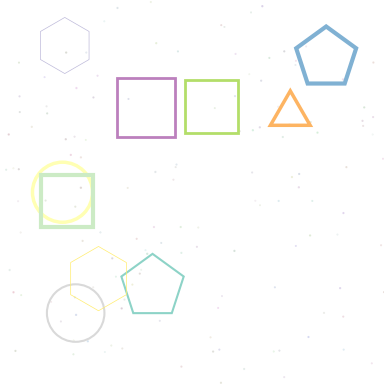[{"shape": "pentagon", "thickness": 1.5, "radius": 0.43, "center": [0.396, 0.256]}, {"shape": "circle", "thickness": 2.5, "radius": 0.39, "center": [0.162, 0.501]}, {"shape": "hexagon", "thickness": 0.5, "radius": 0.36, "center": [0.168, 0.882]}, {"shape": "pentagon", "thickness": 3, "radius": 0.41, "center": [0.847, 0.849]}, {"shape": "triangle", "thickness": 2.5, "radius": 0.3, "center": [0.754, 0.704]}, {"shape": "square", "thickness": 2, "radius": 0.34, "center": [0.549, 0.724]}, {"shape": "circle", "thickness": 1.5, "radius": 0.37, "center": [0.197, 0.187]}, {"shape": "square", "thickness": 2, "radius": 0.38, "center": [0.379, 0.72]}, {"shape": "square", "thickness": 3, "radius": 0.34, "center": [0.175, 0.479]}, {"shape": "hexagon", "thickness": 0.5, "radius": 0.42, "center": [0.256, 0.276]}]